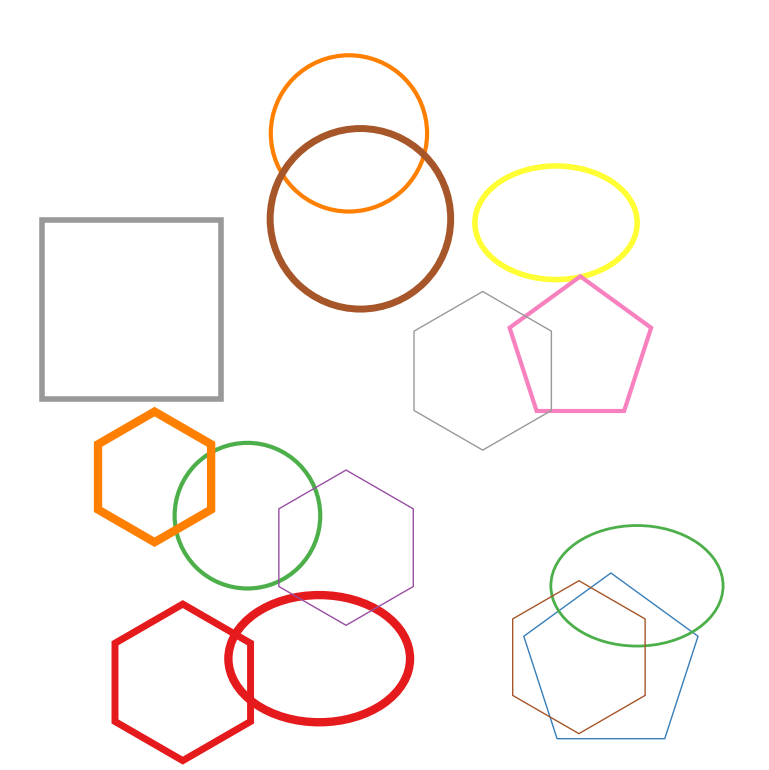[{"shape": "hexagon", "thickness": 2.5, "radius": 0.51, "center": [0.237, 0.114]}, {"shape": "oval", "thickness": 3, "radius": 0.59, "center": [0.415, 0.145]}, {"shape": "pentagon", "thickness": 0.5, "radius": 0.59, "center": [0.793, 0.137]}, {"shape": "oval", "thickness": 1, "radius": 0.56, "center": [0.827, 0.239]}, {"shape": "circle", "thickness": 1.5, "radius": 0.47, "center": [0.321, 0.33]}, {"shape": "hexagon", "thickness": 0.5, "radius": 0.5, "center": [0.449, 0.289]}, {"shape": "hexagon", "thickness": 3, "radius": 0.42, "center": [0.201, 0.381]}, {"shape": "circle", "thickness": 1.5, "radius": 0.51, "center": [0.453, 0.827]}, {"shape": "oval", "thickness": 2, "radius": 0.53, "center": [0.722, 0.711]}, {"shape": "hexagon", "thickness": 0.5, "radius": 0.5, "center": [0.752, 0.147]}, {"shape": "circle", "thickness": 2.5, "radius": 0.59, "center": [0.468, 0.716]}, {"shape": "pentagon", "thickness": 1.5, "radius": 0.48, "center": [0.754, 0.544]}, {"shape": "hexagon", "thickness": 0.5, "radius": 0.51, "center": [0.627, 0.518]}, {"shape": "square", "thickness": 2, "radius": 0.58, "center": [0.171, 0.599]}]